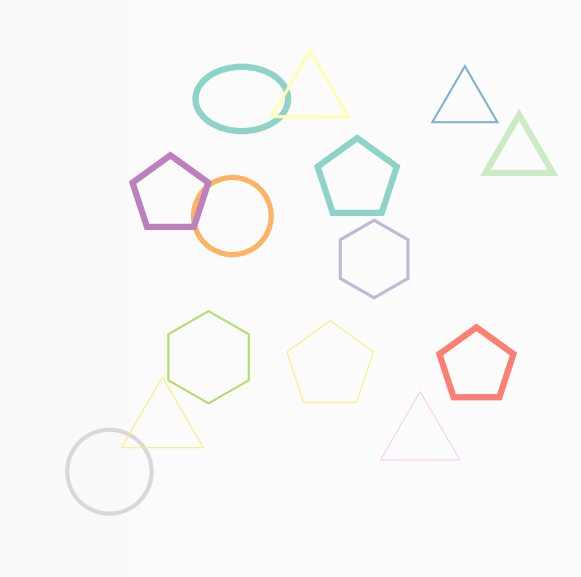[{"shape": "pentagon", "thickness": 3, "radius": 0.36, "center": [0.615, 0.688]}, {"shape": "oval", "thickness": 3, "radius": 0.4, "center": [0.416, 0.828]}, {"shape": "triangle", "thickness": 1.5, "radius": 0.38, "center": [0.533, 0.835]}, {"shape": "hexagon", "thickness": 1.5, "radius": 0.34, "center": [0.644, 0.551]}, {"shape": "pentagon", "thickness": 3, "radius": 0.33, "center": [0.82, 0.365]}, {"shape": "triangle", "thickness": 1, "radius": 0.32, "center": [0.8, 0.82]}, {"shape": "circle", "thickness": 2.5, "radius": 0.33, "center": [0.4, 0.625]}, {"shape": "hexagon", "thickness": 1, "radius": 0.4, "center": [0.359, 0.381]}, {"shape": "triangle", "thickness": 0.5, "radius": 0.39, "center": [0.723, 0.242]}, {"shape": "circle", "thickness": 2, "radius": 0.36, "center": [0.188, 0.182]}, {"shape": "pentagon", "thickness": 3, "radius": 0.34, "center": [0.293, 0.662]}, {"shape": "triangle", "thickness": 3, "radius": 0.34, "center": [0.893, 0.733]}, {"shape": "pentagon", "thickness": 0.5, "radius": 0.39, "center": [0.568, 0.366]}, {"shape": "triangle", "thickness": 0.5, "radius": 0.41, "center": [0.279, 0.265]}]